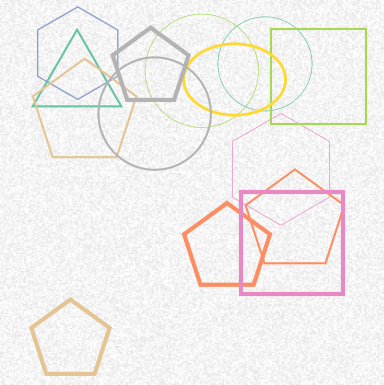[{"shape": "triangle", "thickness": 1.5, "radius": 0.66, "center": [0.2, 0.79]}, {"shape": "circle", "thickness": 0.5, "radius": 0.61, "center": [0.688, 0.834]}, {"shape": "pentagon", "thickness": 1.5, "radius": 0.67, "center": [0.766, 0.425]}, {"shape": "pentagon", "thickness": 3, "radius": 0.59, "center": [0.59, 0.355]}, {"shape": "hexagon", "thickness": 1, "radius": 0.6, "center": [0.202, 0.862]}, {"shape": "hexagon", "thickness": 0.5, "radius": 0.73, "center": [0.73, 0.56]}, {"shape": "square", "thickness": 3, "radius": 0.66, "center": [0.758, 0.369]}, {"shape": "circle", "thickness": 0.5, "radius": 0.74, "center": [0.524, 0.816]}, {"shape": "square", "thickness": 1.5, "radius": 0.62, "center": [0.827, 0.801]}, {"shape": "oval", "thickness": 2, "radius": 0.66, "center": [0.609, 0.793]}, {"shape": "pentagon", "thickness": 3, "radius": 0.53, "center": [0.183, 0.115]}, {"shape": "pentagon", "thickness": 1.5, "radius": 0.71, "center": [0.22, 0.706]}, {"shape": "circle", "thickness": 1.5, "radius": 0.73, "center": [0.402, 0.705]}, {"shape": "pentagon", "thickness": 3, "radius": 0.52, "center": [0.391, 0.824]}]